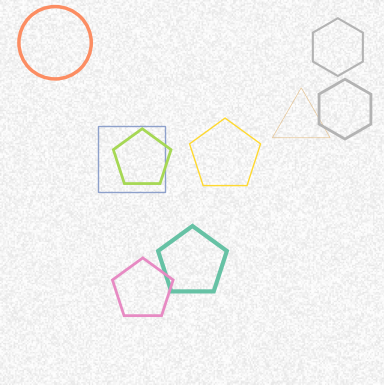[{"shape": "pentagon", "thickness": 3, "radius": 0.47, "center": [0.5, 0.319]}, {"shape": "circle", "thickness": 2.5, "radius": 0.47, "center": [0.143, 0.889]}, {"shape": "square", "thickness": 1, "radius": 0.43, "center": [0.342, 0.587]}, {"shape": "pentagon", "thickness": 2, "radius": 0.41, "center": [0.371, 0.247]}, {"shape": "pentagon", "thickness": 2, "radius": 0.39, "center": [0.369, 0.587]}, {"shape": "pentagon", "thickness": 1, "radius": 0.48, "center": [0.585, 0.596]}, {"shape": "triangle", "thickness": 0.5, "radius": 0.43, "center": [0.782, 0.686]}, {"shape": "hexagon", "thickness": 2, "radius": 0.39, "center": [0.896, 0.717]}, {"shape": "hexagon", "thickness": 1.5, "radius": 0.37, "center": [0.878, 0.878]}]